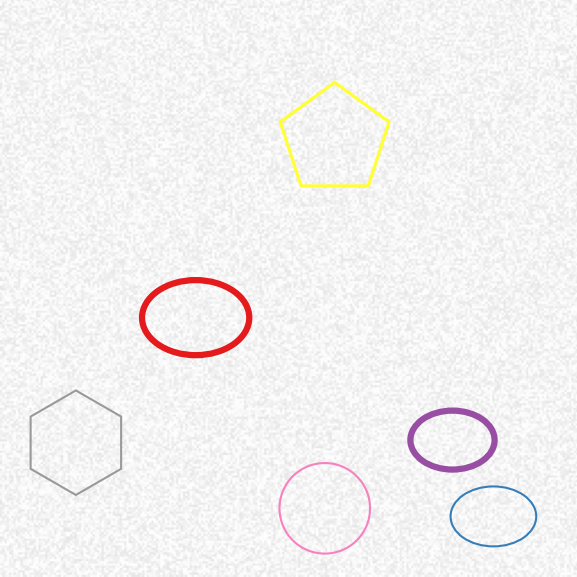[{"shape": "oval", "thickness": 3, "radius": 0.46, "center": [0.339, 0.449]}, {"shape": "oval", "thickness": 1, "radius": 0.37, "center": [0.854, 0.105]}, {"shape": "oval", "thickness": 3, "radius": 0.36, "center": [0.784, 0.237]}, {"shape": "pentagon", "thickness": 1.5, "radius": 0.5, "center": [0.58, 0.757]}, {"shape": "circle", "thickness": 1, "radius": 0.39, "center": [0.562, 0.119]}, {"shape": "hexagon", "thickness": 1, "radius": 0.45, "center": [0.131, 0.233]}]